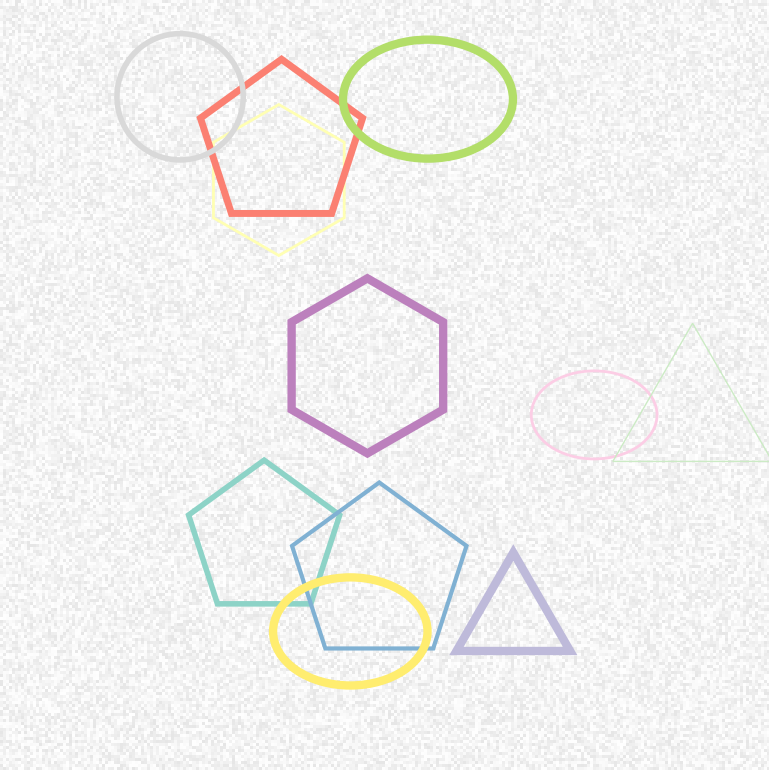[{"shape": "pentagon", "thickness": 2, "radius": 0.52, "center": [0.343, 0.299]}, {"shape": "hexagon", "thickness": 1, "radius": 0.49, "center": [0.362, 0.766]}, {"shape": "triangle", "thickness": 3, "radius": 0.43, "center": [0.667, 0.197]}, {"shape": "pentagon", "thickness": 2.5, "radius": 0.55, "center": [0.366, 0.812]}, {"shape": "pentagon", "thickness": 1.5, "radius": 0.6, "center": [0.493, 0.254]}, {"shape": "oval", "thickness": 3, "radius": 0.55, "center": [0.556, 0.871]}, {"shape": "oval", "thickness": 1, "radius": 0.41, "center": [0.772, 0.461]}, {"shape": "circle", "thickness": 2, "radius": 0.41, "center": [0.234, 0.874]}, {"shape": "hexagon", "thickness": 3, "radius": 0.57, "center": [0.477, 0.525]}, {"shape": "triangle", "thickness": 0.5, "radius": 0.6, "center": [0.899, 0.461]}, {"shape": "oval", "thickness": 3, "radius": 0.5, "center": [0.455, 0.18]}]